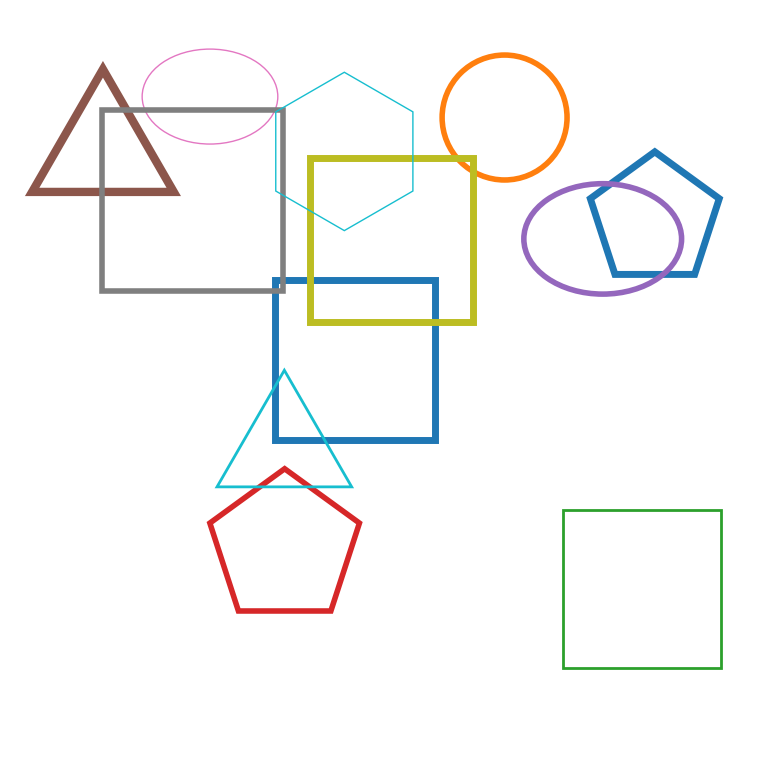[{"shape": "pentagon", "thickness": 2.5, "radius": 0.44, "center": [0.85, 0.715]}, {"shape": "square", "thickness": 2.5, "radius": 0.52, "center": [0.461, 0.533]}, {"shape": "circle", "thickness": 2, "radius": 0.41, "center": [0.655, 0.847]}, {"shape": "square", "thickness": 1, "radius": 0.51, "center": [0.834, 0.235]}, {"shape": "pentagon", "thickness": 2, "radius": 0.51, "center": [0.37, 0.289]}, {"shape": "oval", "thickness": 2, "radius": 0.51, "center": [0.783, 0.69]}, {"shape": "triangle", "thickness": 3, "radius": 0.53, "center": [0.134, 0.804]}, {"shape": "oval", "thickness": 0.5, "radius": 0.44, "center": [0.273, 0.875]}, {"shape": "square", "thickness": 2, "radius": 0.59, "center": [0.25, 0.739]}, {"shape": "square", "thickness": 2.5, "radius": 0.53, "center": [0.508, 0.688]}, {"shape": "hexagon", "thickness": 0.5, "radius": 0.51, "center": [0.447, 0.803]}, {"shape": "triangle", "thickness": 1, "radius": 0.5, "center": [0.369, 0.418]}]